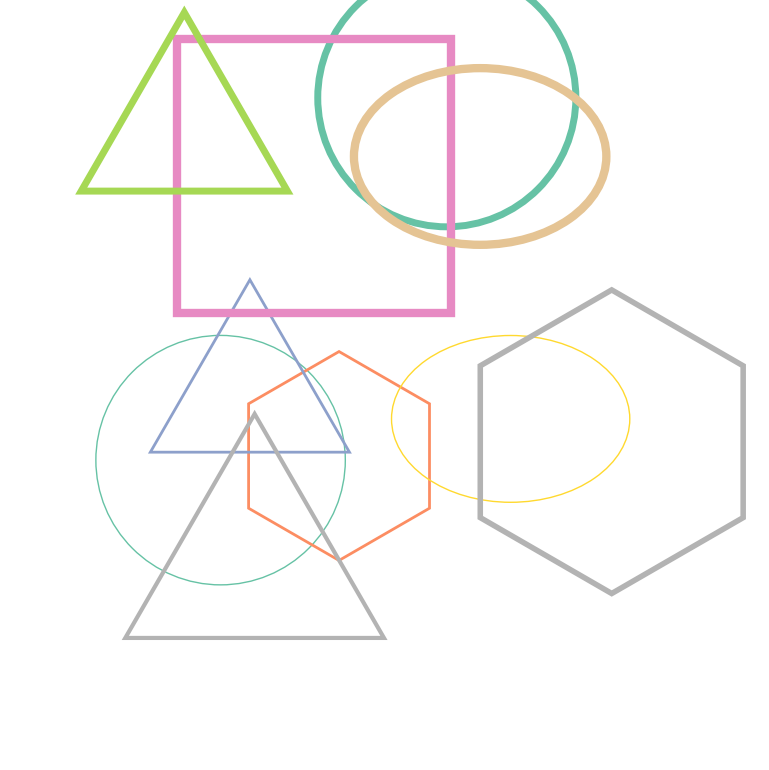[{"shape": "circle", "thickness": 2.5, "radius": 0.84, "center": [0.58, 0.873]}, {"shape": "circle", "thickness": 0.5, "radius": 0.81, "center": [0.286, 0.402]}, {"shape": "hexagon", "thickness": 1, "radius": 0.68, "center": [0.44, 0.408]}, {"shape": "triangle", "thickness": 1, "radius": 0.75, "center": [0.325, 0.487]}, {"shape": "square", "thickness": 3, "radius": 0.89, "center": [0.408, 0.772]}, {"shape": "triangle", "thickness": 2.5, "radius": 0.77, "center": [0.239, 0.829]}, {"shape": "oval", "thickness": 0.5, "radius": 0.77, "center": [0.663, 0.456]}, {"shape": "oval", "thickness": 3, "radius": 0.82, "center": [0.624, 0.797]}, {"shape": "triangle", "thickness": 1.5, "radius": 0.97, "center": [0.331, 0.268]}, {"shape": "hexagon", "thickness": 2, "radius": 0.99, "center": [0.794, 0.426]}]